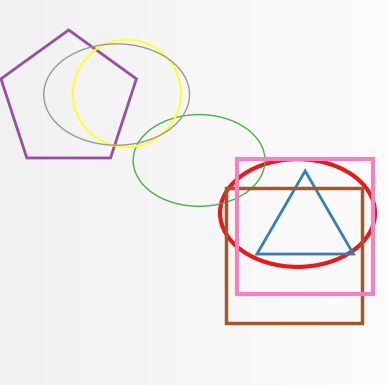[{"shape": "oval", "thickness": 3, "radius": 1.0, "center": [0.768, 0.447]}, {"shape": "triangle", "thickness": 2, "radius": 0.72, "center": [0.788, 0.412]}, {"shape": "oval", "thickness": 1, "radius": 0.85, "center": [0.514, 0.583]}, {"shape": "pentagon", "thickness": 2, "radius": 0.92, "center": [0.177, 0.738]}, {"shape": "circle", "thickness": 1.5, "radius": 0.7, "center": [0.327, 0.758]}, {"shape": "square", "thickness": 2.5, "radius": 0.88, "center": [0.76, 0.336]}, {"shape": "square", "thickness": 3, "radius": 0.88, "center": [0.788, 0.412]}, {"shape": "oval", "thickness": 1, "radius": 0.94, "center": [0.301, 0.754]}]